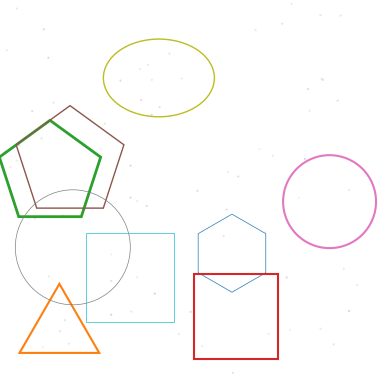[{"shape": "hexagon", "thickness": 0.5, "radius": 0.51, "center": [0.603, 0.342]}, {"shape": "triangle", "thickness": 1.5, "radius": 0.6, "center": [0.154, 0.143]}, {"shape": "pentagon", "thickness": 2, "radius": 0.69, "center": [0.13, 0.549]}, {"shape": "square", "thickness": 1.5, "radius": 0.55, "center": [0.613, 0.178]}, {"shape": "pentagon", "thickness": 1, "radius": 0.74, "center": [0.182, 0.578]}, {"shape": "circle", "thickness": 1.5, "radius": 0.6, "center": [0.856, 0.476]}, {"shape": "circle", "thickness": 0.5, "radius": 0.75, "center": [0.189, 0.358]}, {"shape": "oval", "thickness": 1, "radius": 0.72, "center": [0.413, 0.798]}, {"shape": "square", "thickness": 0.5, "radius": 0.58, "center": [0.338, 0.28]}]